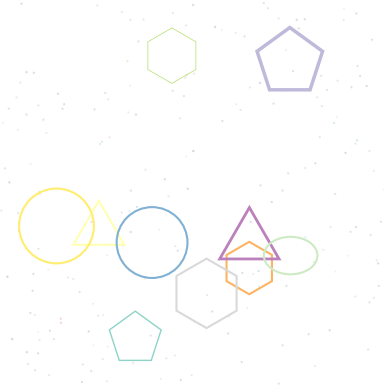[{"shape": "pentagon", "thickness": 1, "radius": 0.35, "center": [0.351, 0.121]}, {"shape": "triangle", "thickness": 1.5, "radius": 0.38, "center": [0.257, 0.402]}, {"shape": "pentagon", "thickness": 2.5, "radius": 0.45, "center": [0.753, 0.839]}, {"shape": "circle", "thickness": 1.5, "radius": 0.46, "center": [0.395, 0.37]}, {"shape": "hexagon", "thickness": 1.5, "radius": 0.34, "center": [0.647, 0.304]}, {"shape": "hexagon", "thickness": 0.5, "radius": 0.36, "center": [0.446, 0.855]}, {"shape": "hexagon", "thickness": 1.5, "radius": 0.45, "center": [0.536, 0.238]}, {"shape": "triangle", "thickness": 2, "radius": 0.44, "center": [0.648, 0.372]}, {"shape": "oval", "thickness": 1.5, "radius": 0.35, "center": [0.755, 0.336]}, {"shape": "circle", "thickness": 1.5, "radius": 0.49, "center": [0.147, 0.413]}]